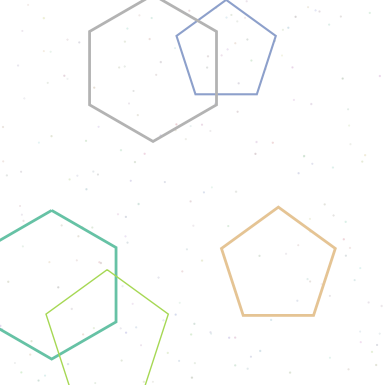[{"shape": "hexagon", "thickness": 2, "radius": 0.97, "center": [0.134, 0.26]}, {"shape": "pentagon", "thickness": 1.5, "radius": 0.68, "center": [0.587, 0.865]}, {"shape": "pentagon", "thickness": 1, "radius": 0.84, "center": [0.278, 0.133]}, {"shape": "pentagon", "thickness": 2, "radius": 0.78, "center": [0.723, 0.307]}, {"shape": "hexagon", "thickness": 2, "radius": 0.95, "center": [0.397, 0.823]}]